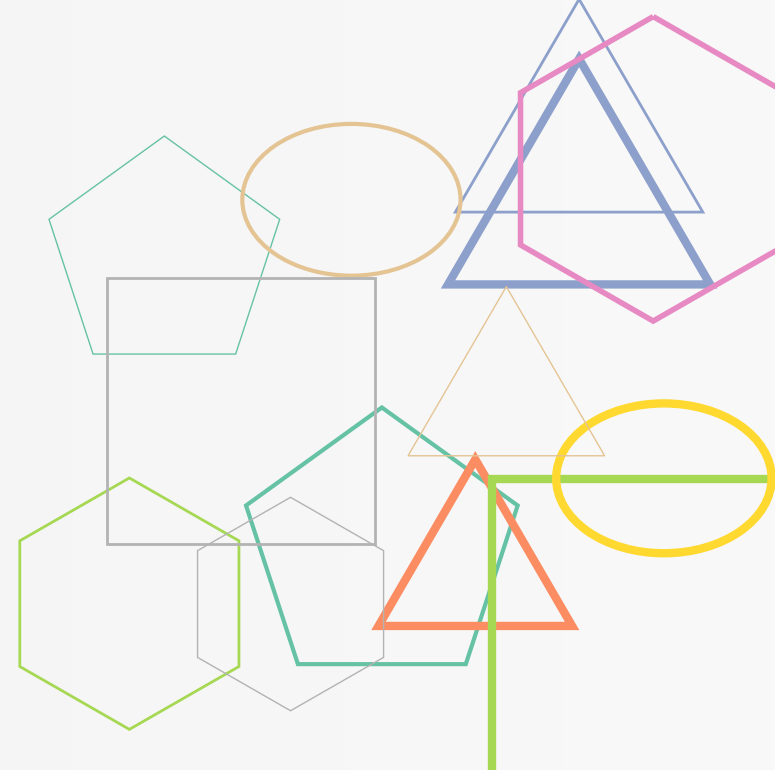[{"shape": "pentagon", "thickness": 0.5, "radius": 0.78, "center": [0.212, 0.667]}, {"shape": "pentagon", "thickness": 1.5, "radius": 0.92, "center": [0.493, 0.287]}, {"shape": "triangle", "thickness": 3, "radius": 0.72, "center": [0.613, 0.259]}, {"shape": "triangle", "thickness": 3, "radius": 0.98, "center": [0.747, 0.728]}, {"shape": "triangle", "thickness": 1, "radius": 0.92, "center": [0.747, 0.817]}, {"shape": "hexagon", "thickness": 2, "radius": 0.99, "center": [0.843, 0.781]}, {"shape": "hexagon", "thickness": 1, "radius": 0.82, "center": [0.167, 0.216]}, {"shape": "square", "thickness": 3, "radius": 0.95, "center": [0.825, 0.187]}, {"shape": "oval", "thickness": 3, "radius": 0.69, "center": [0.857, 0.379]}, {"shape": "oval", "thickness": 1.5, "radius": 0.7, "center": [0.453, 0.741]}, {"shape": "triangle", "thickness": 0.5, "radius": 0.73, "center": [0.653, 0.481]}, {"shape": "square", "thickness": 1, "radius": 0.87, "center": [0.311, 0.466]}, {"shape": "hexagon", "thickness": 0.5, "radius": 0.69, "center": [0.375, 0.216]}]